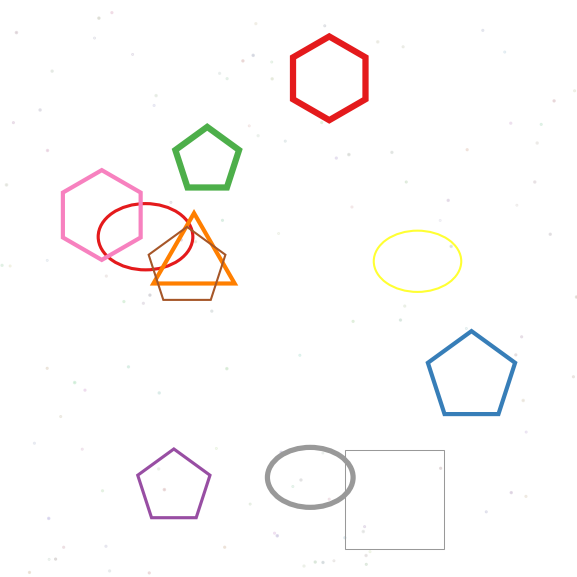[{"shape": "oval", "thickness": 1.5, "radius": 0.41, "center": [0.252, 0.589]}, {"shape": "hexagon", "thickness": 3, "radius": 0.36, "center": [0.57, 0.864]}, {"shape": "pentagon", "thickness": 2, "radius": 0.4, "center": [0.816, 0.346]}, {"shape": "pentagon", "thickness": 3, "radius": 0.29, "center": [0.359, 0.721]}, {"shape": "pentagon", "thickness": 1.5, "radius": 0.33, "center": [0.301, 0.156]}, {"shape": "triangle", "thickness": 2, "radius": 0.41, "center": [0.336, 0.549]}, {"shape": "oval", "thickness": 1, "radius": 0.38, "center": [0.723, 0.547]}, {"shape": "pentagon", "thickness": 1, "radius": 0.35, "center": [0.324, 0.536]}, {"shape": "hexagon", "thickness": 2, "radius": 0.39, "center": [0.176, 0.627]}, {"shape": "oval", "thickness": 2.5, "radius": 0.37, "center": [0.537, 0.173]}, {"shape": "square", "thickness": 0.5, "radius": 0.43, "center": [0.683, 0.134]}]